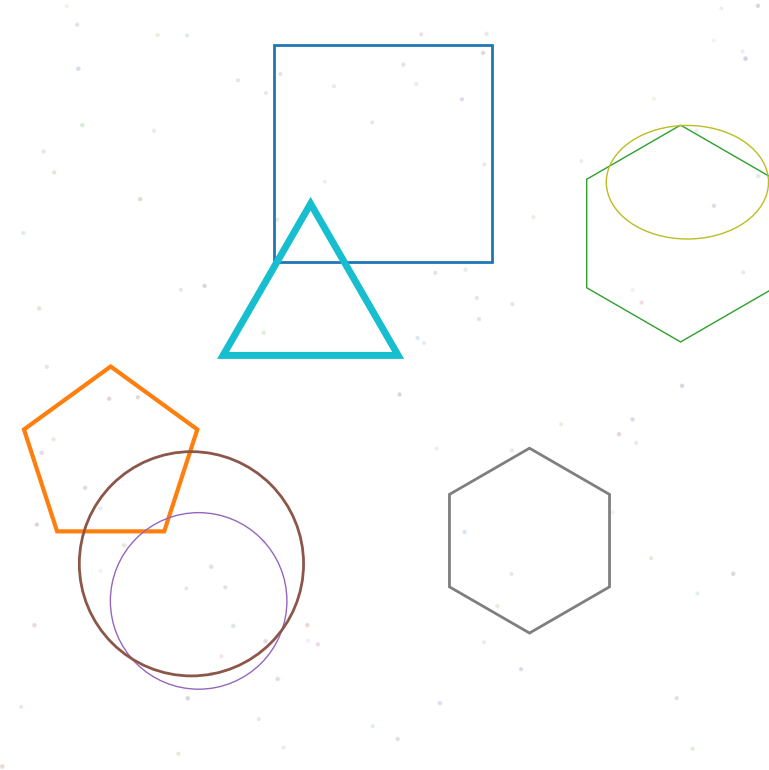[{"shape": "square", "thickness": 1, "radius": 0.71, "center": [0.497, 0.8]}, {"shape": "pentagon", "thickness": 1.5, "radius": 0.59, "center": [0.144, 0.406]}, {"shape": "hexagon", "thickness": 0.5, "radius": 0.7, "center": [0.884, 0.697]}, {"shape": "circle", "thickness": 0.5, "radius": 0.57, "center": [0.258, 0.22]}, {"shape": "circle", "thickness": 1, "radius": 0.73, "center": [0.249, 0.268]}, {"shape": "hexagon", "thickness": 1, "radius": 0.6, "center": [0.688, 0.298]}, {"shape": "oval", "thickness": 0.5, "radius": 0.53, "center": [0.893, 0.763]}, {"shape": "triangle", "thickness": 2.5, "radius": 0.66, "center": [0.403, 0.604]}]